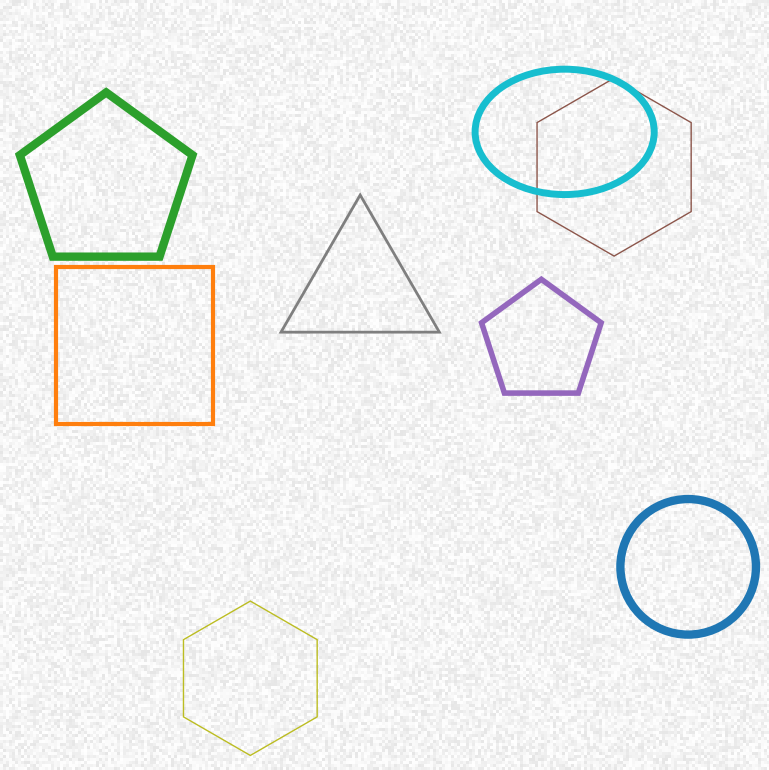[{"shape": "circle", "thickness": 3, "radius": 0.44, "center": [0.894, 0.264]}, {"shape": "square", "thickness": 1.5, "radius": 0.51, "center": [0.174, 0.552]}, {"shape": "pentagon", "thickness": 3, "radius": 0.59, "center": [0.138, 0.762]}, {"shape": "pentagon", "thickness": 2, "radius": 0.41, "center": [0.703, 0.556]}, {"shape": "hexagon", "thickness": 0.5, "radius": 0.58, "center": [0.798, 0.783]}, {"shape": "triangle", "thickness": 1, "radius": 0.59, "center": [0.468, 0.628]}, {"shape": "hexagon", "thickness": 0.5, "radius": 0.5, "center": [0.325, 0.119]}, {"shape": "oval", "thickness": 2.5, "radius": 0.58, "center": [0.733, 0.829]}]